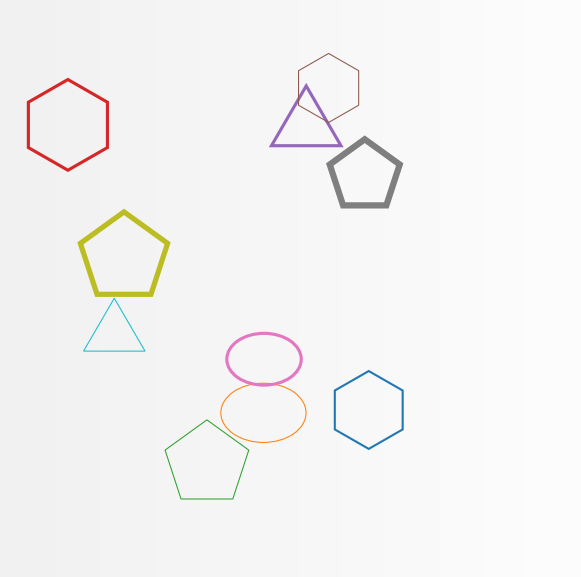[{"shape": "hexagon", "thickness": 1, "radius": 0.34, "center": [0.634, 0.289]}, {"shape": "oval", "thickness": 0.5, "radius": 0.37, "center": [0.453, 0.284]}, {"shape": "pentagon", "thickness": 0.5, "radius": 0.38, "center": [0.356, 0.196]}, {"shape": "hexagon", "thickness": 1.5, "radius": 0.39, "center": [0.117, 0.783]}, {"shape": "triangle", "thickness": 1.5, "radius": 0.35, "center": [0.527, 0.781]}, {"shape": "hexagon", "thickness": 0.5, "radius": 0.3, "center": [0.565, 0.847]}, {"shape": "oval", "thickness": 1.5, "radius": 0.32, "center": [0.454, 0.377]}, {"shape": "pentagon", "thickness": 3, "radius": 0.32, "center": [0.627, 0.695]}, {"shape": "pentagon", "thickness": 2.5, "radius": 0.39, "center": [0.213, 0.553]}, {"shape": "triangle", "thickness": 0.5, "radius": 0.31, "center": [0.197, 0.422]}]